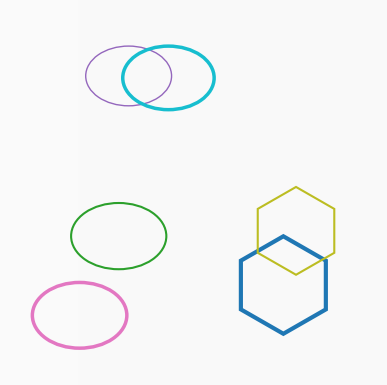[{"shape": "hexagon", "thickness": 3, "radius": 0.63, "center": [0.731, 0.26]}, {"shape": "oval", "thickness": 1.5, "radius": 0.61, "center": [0.306, 0.387]}, {"shape": "oval", "thickness": 1, "radius": 0.55, "center": [0.332, 0.803]}, {"shape": "oval", "thickness": 2.5, "radius": 0.61, "center": [0.205, 0.181]}, {"shape": "hexagon", "thickness": 1.5, "radius": 0.57, "center": [0.764, 0.4]}, {"shape": "oval", "thickness": 2.5, "radius": 0.59, "center": [0.435, 0.798]}]